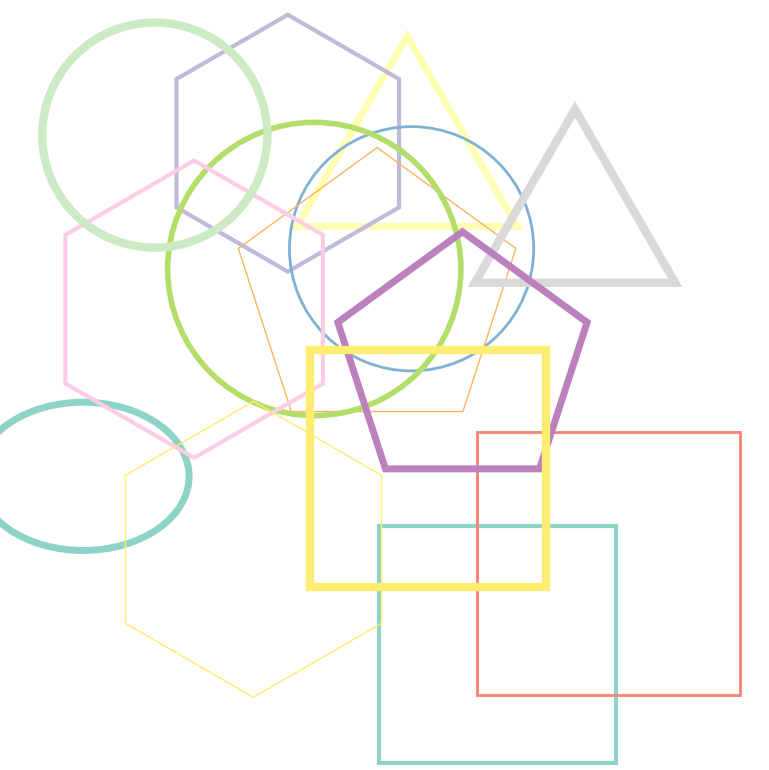[{"shape": "oval", "thickness": 2.5, "radius": 0.69, "center": [0.108, 0.381]}, {"shape": "square", "thickness": 1.5, "radius": 0.77, "center": [0.646, 0.163]}, {"shape": "triangle", "thickness": 2.5, "radius": 0.82, "center": [0.529, 0.788]}, {"shape": "hexagon", "thickness": 1.5, "radius": 0.83, "center": [0.374, 0.814]}, {"shape": "square", "thickness": 1, "radius": 0.86, "center": [0.79, 0.268]}, {"shape": "circle", "thickness": 1, "radius": 0.79, "center": [0.535, 0.677]}, {"shape": "pentagon", "thickness": 0.5, "radius": 0.95, "center": [0.49, 0.619]}, {"shape": "circle", "thickness": 2, "radius": 0.95, "center": [0.408, 0.651]}, {"shape": "hexagon", "thickness": 1.5, "radius": 0.97, "center": [0.252, 0.598]}, {"shape": "triangle", "thickness": 3, "radius": 0.75, "center": [0.747, 0.708]}, {"shape": "pentagon", "thickness": 2.5, "radius": 0.85, "center": [0.601, 0.529]}, {"shape": "circle", "thickness": 3, "radius": 0.73, "center": [0.201, 0.825]}, {"shape": "hexagon", "thickness": 0.5, "radius": 0.96, "center": [0.329, 0.287]}, {"shape": "square", "thickness": 3, "radius": 0.77, "center": [0.556, 0.392]}]